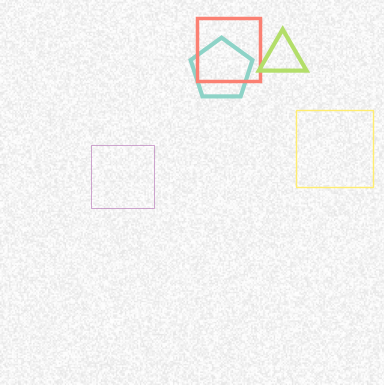[{"shape": "pentagon", "thickness": 3, "radius": 0.42, "center": [0.575, 0.818]}, {"shape": "square", "thickness": 2.5, "radius": 0.41, "center": [0.593, 0.872]}, {"shape": "triangle", "thickness": 3, "radius": 0.36, "center": [0.734, 0.852]}, {"shape": "square", "thickness": 0.5, "radius": 0.41, "center": [0.319, 0.541]}, {"shape": "square", "thickness": 1, "radius": 0.5, "center": [0.868, 0.614]}]